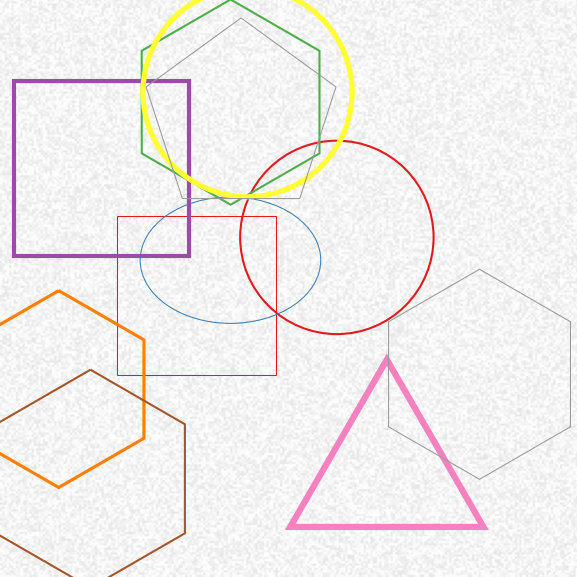[{"shape": "circle", "thickness": 1, "radius": 0.84, "center": [0.583, 0.588]}, {"shape": "square", "thickness": 0.5, "radius": 0.69, "center": [0.341, 0.487]}, {"shape": "oval", "thickness": 0.5, "radius": 0.78, "center": [0.399, 0.549]}, {"shape": "hexagon", "thickness": 1, "radius": 0.89, "center": [0.399, 0.822]}, {"shape": "square", "thickness": 2, "radius": 0.76, "center": [0.175, 0.708]}, {"shape": "hexagon", "thickness": 1.5, "radius": 0.85, "center": [0.102, 0.325]}, {"shape": "circle", "thickness": 2.5, "radius": 0.91, "center": [0.429, 0.839]}, {"shape": "hexagon", "thickness": 1, "radius": 0.94, "center": [0.157, 0.17]}, {"shape": "triangle", "thickness": 3, "radius": 0.97, "center": [0.67, 0.183]}, {"shape": "pentagon", "thickness": 0.5, "radius": 0.86, "center": [0.417, 0.795]}, {"shape": "hexagon", "thickness": 0.5, "radius": 0.91, "center": [0.83, 0.351]}]